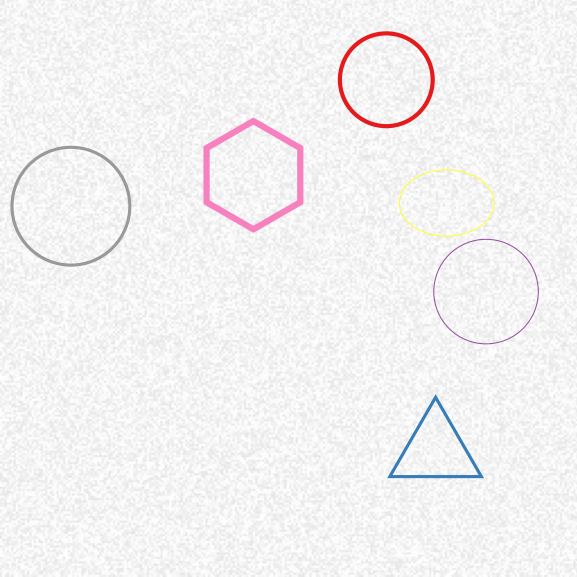[{"shape": "circle", "thickness": 2, "radius": 0.4, "center": [0.669, 0.861]}, {"shape": "triangle", "thickness": 1.5, "radius": 0.46, "center": [0.754, 0.22]}, {"shape": "circle", "thickness": 0.5, "radius": 0.45, "center": [0.842, 0.494]}, {"shape": "oval", "thickness": 0.5, "radius": 0.41, "center": [0.773, 0.648]}, {"shape": "hexagon", "thickness": 3, "radius": 0.47, "center": [0.439, 0.696]}, {"shape": "circle", "thickness": 1.5, "radius": 0.51, "center": [0.123, 0.642]}]